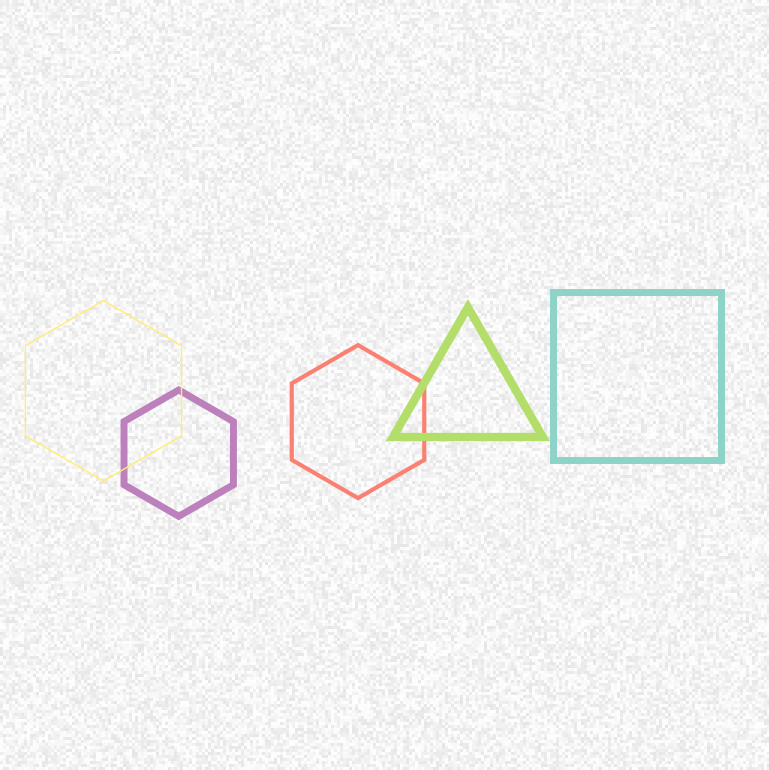[{"shape": "square", "thickness": 2.5, "radius": 0.55, "center": [0.827, 0.511]}, {"shape": "hexagon", "thickness": 1.5, "radius": 0.5, "center": [0.465, 0.452]}, {"shape": "triangle", "thickness": 3, "radius": 0.56, "center": [0.608, 0.489]}, {"shape": "hexagon", "thickness": 2.5, "radius": 0.41, "center": [0.232, 0.411]}, {"shape": "hexagon", "thickness": 0.5, "radius": 0.59, "center": [0.134, 0.492]}]